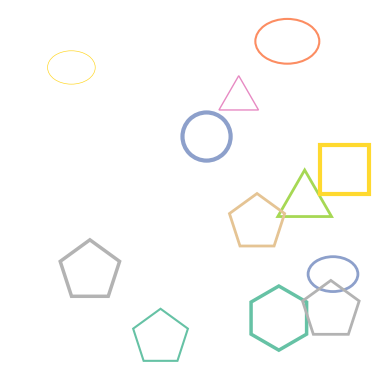[{"shape": "pentagon", "thickness": 1.5, "radius": 0.37, "center": [0.417, 0.123]}, {"shape": "hexagon", "thickness": 2.5, "radius": 0.42, "center": [0.724, 0.174]}, {"shape": "oval", "thickness": 1.5, "radius": 0.42, "center": [0.746, 0.893]}, {"shape": "oval", "thickness": 2, "radius": 0.32, "center": [0.865, 0.288]}, {"shape": "circle", "thickness": 3, "radius": 0.31, "center": [0.537, 0.645]}, {"shape": "triangle", "thickness": 1, "radius": 0.3, "center": [0.62, 0.744]}, {"shape": "triangle", "thickness": 2, "radius": 0.4, "center": [0.791, 0.478]}, {"shape": "oval", "thickness": 0.5, "radius": 0.31, "center": [0.185, 0.825]}, {"shape": "square", "thickness": 3, "radius": 0.32, "center": [0.895, 0.56]}, {"shape": "pentagon", "thickness": 2, "radius": 0.38, "center": [0.668, 0.422]}, {"shape": "pentagon", "thickness": 2, "radius": 0.39, "center": [0.859, 0.194]}, {"shape": "pentagon", "thickness": 2.5, "radius": 0.41, "center": [0.233, 0.296]}]